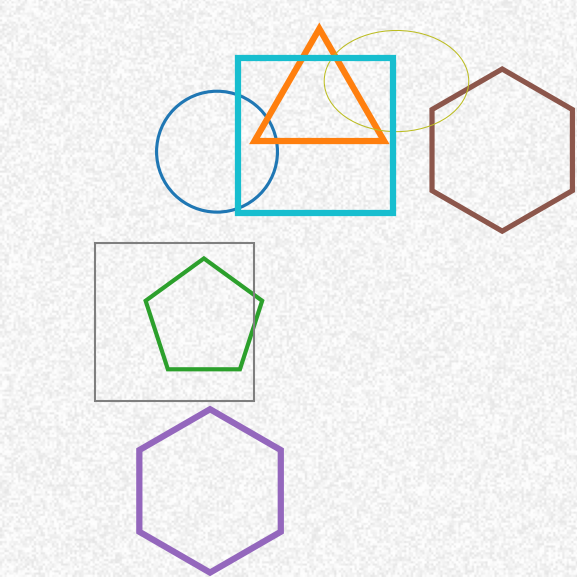[{"shape": "circle", "thickness": 1.5, "radius": 0.52, "center": [0.376, 0.737]}, {"shape": "triangle", "thickness": 3, "radius": 0.65, "center": [0.553, 0.82]}, {"shape": "pentagon", "thickness": 2, "radius": 0.53, "center": [0.353, 0.446]}, {"shape": "hexagon", "thickness": 3, "radius": 0.71, "center": [0.364, 0.149]}, {"shape": "hexagon", "thickness": 2.5, "radius": 0.7, "center": [0.87, 0.739]}, {"shape": "square", "thickness": 1, "radius": 0.69, "center": [0.302, 0.442]}, {"shape": "oval", "thickness": 0.5, "radius": 0.63, "center": [0.687, 0.859]}, {"shape": "square", "thickness": 3, "radius": 0.67, "center": [0.547, 0.765]}]